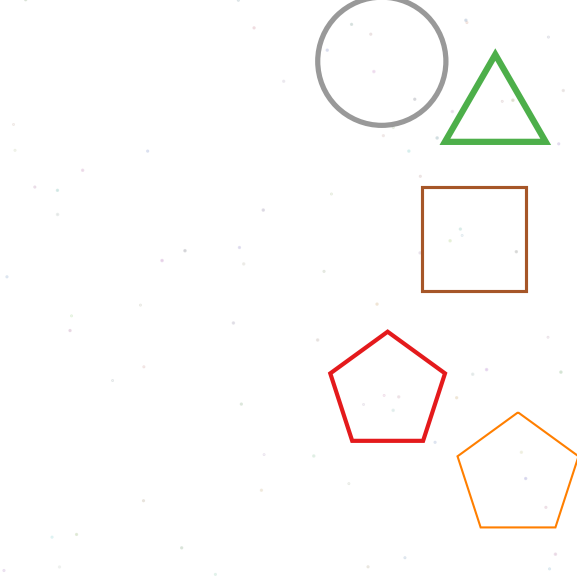[{"shape": "pentagon", "thickness": 2, "radius": 0.52, "center": [0.671, 0.32]}, {"shape": "triangle", "thickness": 3, "radius": 0.5, "center": [0.858, 0.804]}, {"shape": "pentagon", "thickness": 1, "radius": 0.55, "center": [0.897, 0.175]}, {"shape": "square", "thickness": 1.5, "radius": 0.45, "center": [0.82, 0.586]}, {"shape": "circle", "thickness": 2.5, "radius": 0.55, "center": [0.661, 0.893]}]